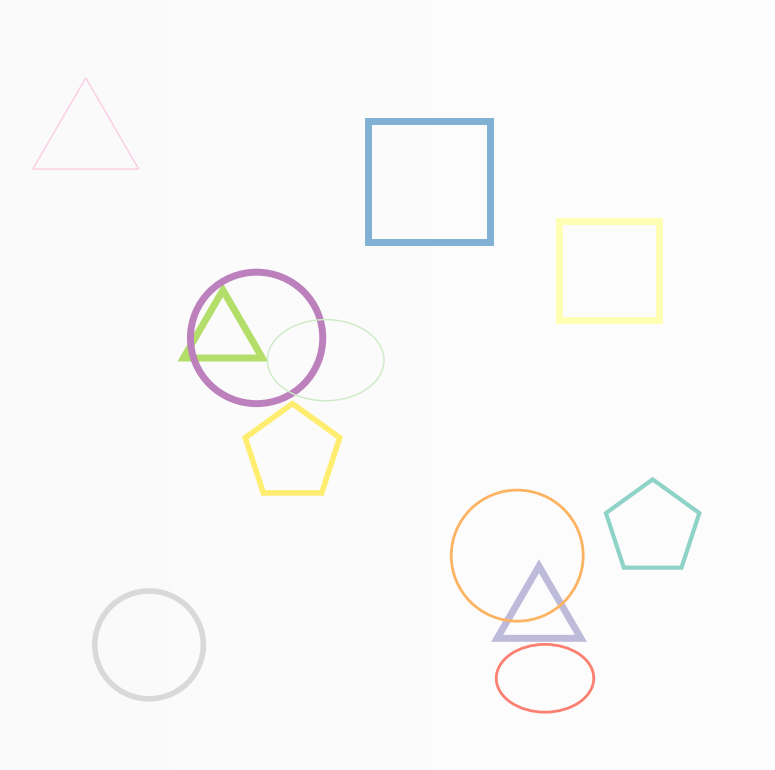[{"shape": "pentagon", "thickness": 1.5, "radius": 0.32, "center": [0.842, 0.314]}, {"shape": "square", "thickness": 2.5, "radius": 0.32, "center": [0.786, 0.649]}, {"shape": "triangle", "thickness": 2.5, "radius": 0.31, "center": [0.696, 0.202]}, {"shape": "oval", "thickness": 1, "radius": 0.31, "center": [0.703, 0.119]}, {"shape": "square", "thickness": 2.5, "radius": 0.39, "center": [0.554, 0.764]}, {"shape": "circle", "thickness": 1, "radius": 0.43, "center": [0.667, 0.278]}, {"shape": "triangle", "thickness": 2.5, "radius": 0.29, "center": [0.288, 0.564]}, {"shape": "triangle", "thickness": 0.5, "radius": 0.39, "center": [0.111, 0.82]}, {"shape": "circle", "thickness": 2, "radius": 0.35, "center": [0.192, 0.162]}, {"shape": "circle", "thickness": 2.5, "radius": 0.43, "center": [0.331, 0.561]}, {"shape": "oval", "thickness": 0.5, "radius": 0.38, "center": [0.42, 0.532]}, {"shape": "pentagon", "thickness": 2, "radius": 0.32, "center": [0.377, 0.412]}]